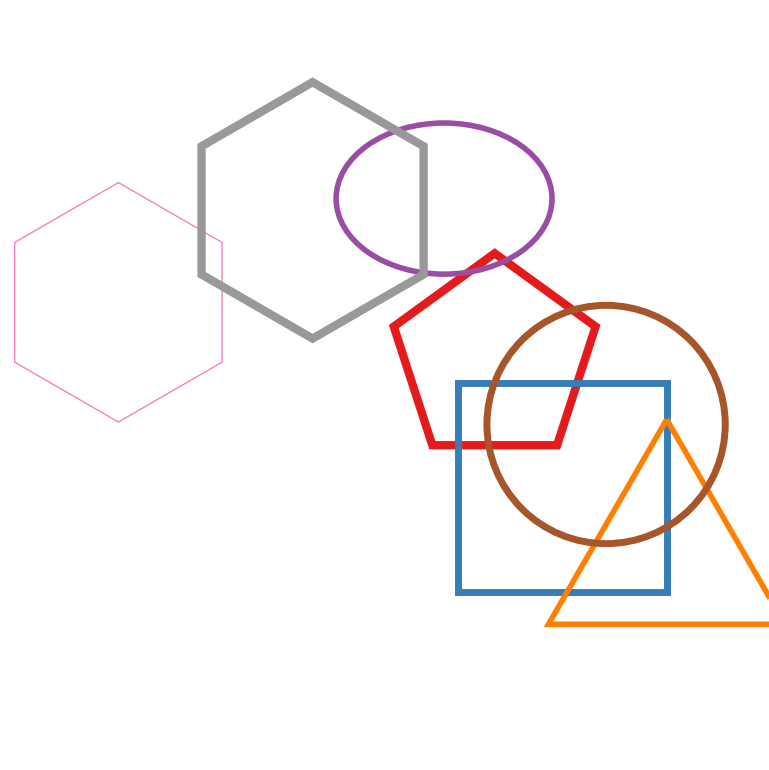[{"shape": "pentagon", "thickness": 3, "radius": 0.69, "center": [0.642, 0.533]}, {"shape": "square", "thickness": 2.5, "radius": 0.68, "center": [0.731, 0.367]}, {"shape": "oval", "thickness": 2, "radius": 0.7, "center": [0.577, 0.742]}, {"shape": "triangle", "thickness": 2, "radius": 0.89, "center": [0.866, 0.278]}, {"shape": "circle", "thickness": 2.5, "radius": 0.77, "center": [0.787, 0.449]}, {"shape": "hexagon", "thickness": 0.5, "radius": 0.78, "center": [0.154, 0.607]}, {"shape": "hexagon", "thickness": 3, "radius": 0.83, "center": [0.406, 0.727]}]